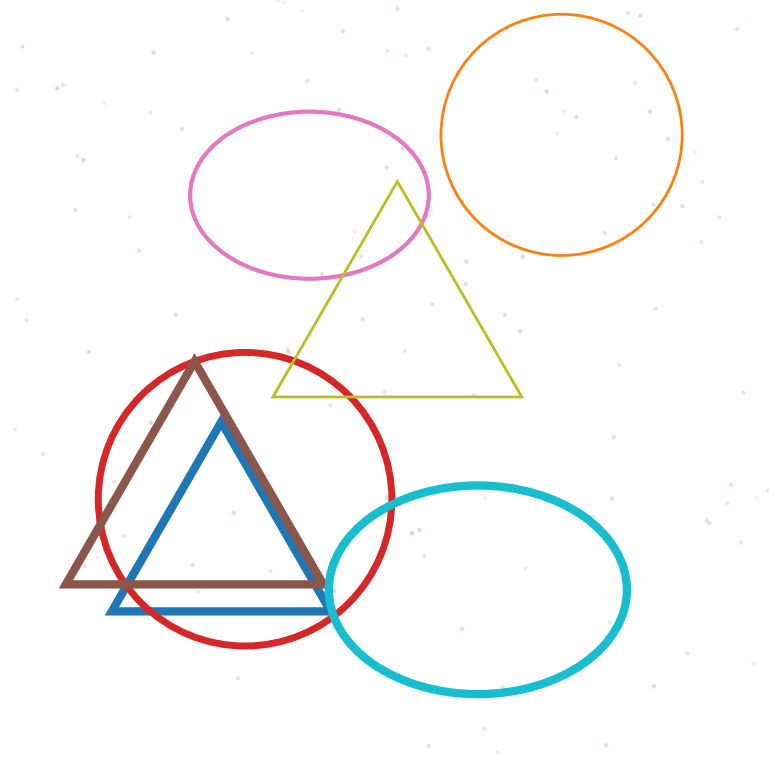[{"shape": "triangle", "thickness": 3, "radius": 0.82, "center": [0.287, 0.288]}, {"shape": "circle", "thickness": 1, "radius": 0.78, "center": [0.729, 0.825]}, {"shape": "circle", "thickness": 2.5, "radius": 0.95, "center": [0.318, 0.352]}, {"shape": "triangle", "thickness": 3, "radius": 0.97, "center": [0.253, 0.338]}, {"shape": "oval", "thickness": 1.5, "radius": 0.78, "center": [0.402, 0.747]}, {"shape": "triangle", "thickness": 1, "radius": 0.93, "center": [0.516, 0.578]}, {"shape": "oval", "thickness": 3, "radius": 0.97, "center": [0.621, 0.234]}]